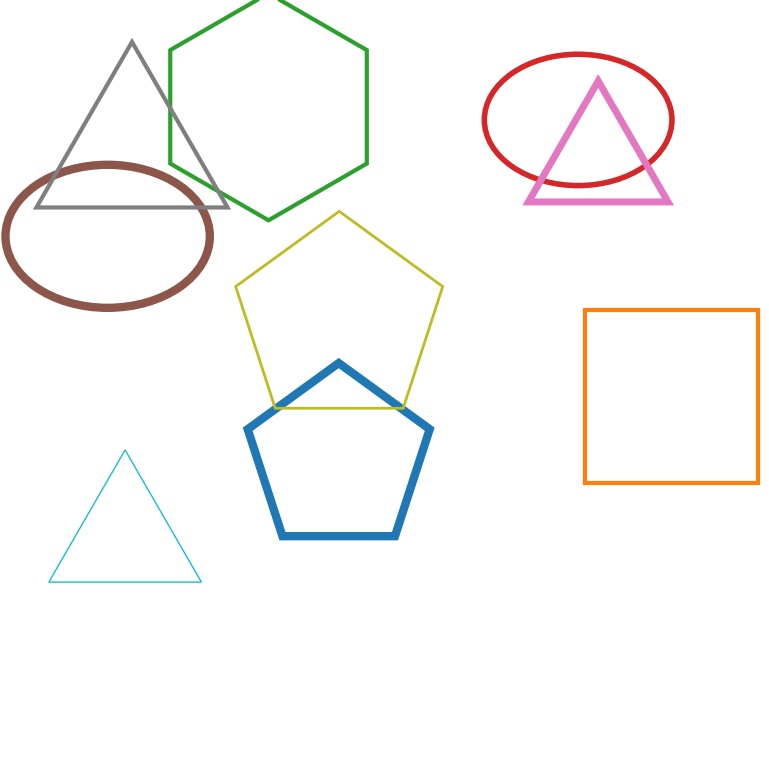[{"shape": "pentagon", "thickness": 3, "radius": 0.62, "center": [0.44, 0.404]}, {"shape": "square", "thickness": 1.5, "radius": 0.56, "center": [0.872, 0.485]}, {"shape": "hexagon", "thickness": 1.5, "radius": 0.74, "center": [0.349, 0.861]}, {"shape": "oval", "thickness": 2, "radius": 0.61, "center": [0.751, 0.844]}, {"shape": "oval", "thickness": 3, "radius": 0.66, "center": [0.14, 0.693]}, {"shape": "triangle", "thickness": 2.5, "radius": 0.52, "center": [0.777, 0.79]}, {"shape": "triangle", "thickness": 1.5, "radius": 0.72, "center": [0.171, 0.802]}, {"shape": "pentagon", "thickness": 1, "radius": 0.71, "center": [0.441, 0.584]}, {"shape": "triangle", "thickness": 0.5, "radius": 0.57, "center": [0.162, 0.301]}]